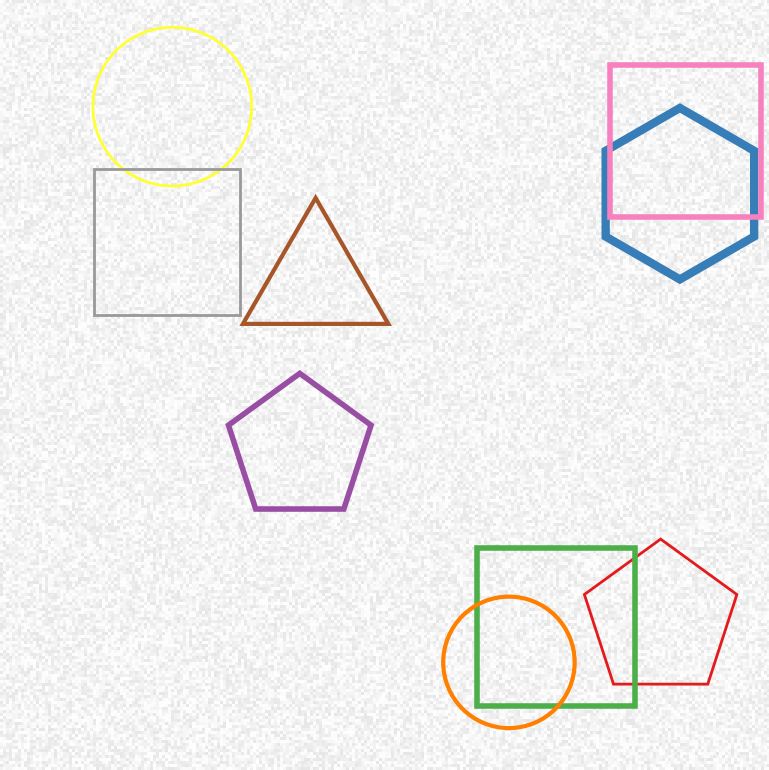[{"shape": "pentagon", "thickness": 1, "radius": 0.52, "center": [0.858, 0.196]}, {"shape": "hexagon", "thickness": 3, "radius": 0.56, "center": [0.883, 0.748]}, {"shape": "square", "thickness": 2, "radius": 0.51, "center": [0.722, 0.186]}, {"shape": "pentagon", "thickness": 2, "radius": 0.49, "center": [0.389, 0.418]}, {"shape": "circle", "thickness": 1.5, "radius": 0.43, "center": [0.661, 0.14]}, {"shape": "circle", "thickness": 1, "radius": 0.52, "center": [0.224, 0.861]}, {"shape": "triangle", "thickness": 1.5, "radius": 0.55, "center": [0.41, 0.634]}, {"shape": "square", "thickness": 2, "radius": 0.49, "center": [0.89, 0.817]}, {"shape": "square", "thickness": 1, "radius": 0.47, "center": [0.217, 0.686]}]